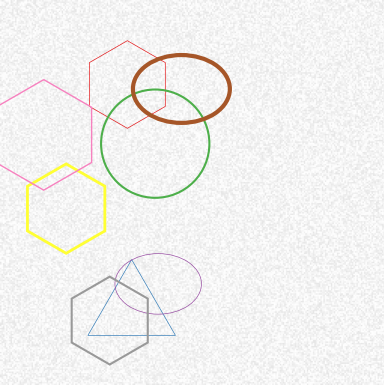[{"shape": "hexagon", "thickness": 0.5, "radius": 0.57, "center": [0.331, 0.781]}, {"shape": "triangle", "thickness": 0.5, "radius": 0.66, "center": [0.342, 0.194]}, {"shape": "circle", "thickness": 1.5, "radius": 0.7, "center": [0.403, 0.627]}, {"shape": "oval", "thickness": 0.5, "radius": 0.56, "center": [0.411, 0.263]}, {"shape": "hexagon", "thickness": 2, "radius": 0.58, "center": [0.172, 0.458]}, {"shape": "oval", "thickness": 3, "radius": 0.63, "center": [0.471, 0.769]}, {"shape": "hexagon", "thickness": 1, "radius": 0.72, "center": [0.114, 0.65]}, {"shape": "hexagon", "thickness": 1.5, "radius": 0.57, "center": [0.285, 0.167]}]